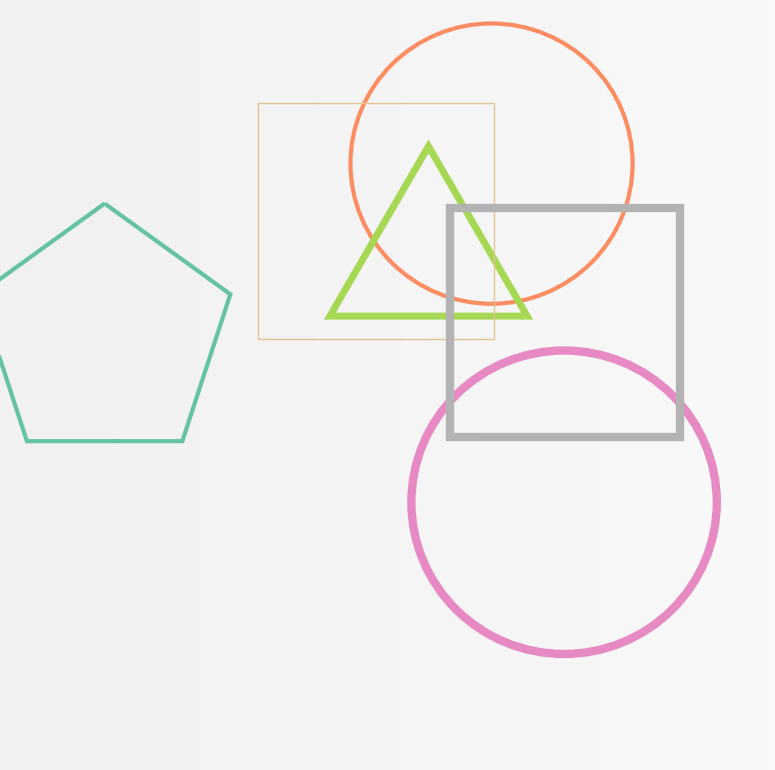[{"shape": "pentagon", "thickness": 1.5, "radius": 0.85, "center": [0.135, 0.565]}, {"shape": "circle", "thickness": 1.5, "radius": 0.91, "center": [0.634, 0.788]}, {"shape": "circle", "thickness": 3, "radius": 0.99, "center": [0.728, 0.348]}, {"shape": "triangle", "thickness": 2.5, "radius": 0.73, "center": [0.553, 0.663]}, {"shape": "square", "thickness": 0.5, "radius": 0.76, "center": [0.485, 0.713]}, {"shape": "square", "thickness": 3, "radius": 0.74, "center": [0.729, 0.582]}]